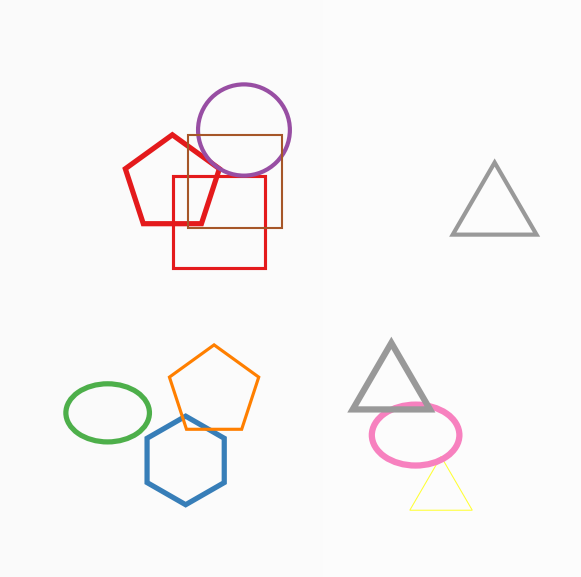[{"shape": "square", "thickness": 1.5, "radius": 0.4, "center": [0.377, 0.615]}, {"shape": "pentagon", "thickness": 2.5, "radius": 0.43, "center": [0.297, 0.681]}, {"shape": "hexagon", "thickness": 2.5, "radius": 0.38, "center": [0.319, 0.202]}, {"shape": "oval", "thickness": 2.5, "radius": 0.36, "center": [0.185, 0.284]}, {"shape": "circle", "thickness": 2, "radius": 0.39, "center": [0.42, 0.774]}, {"shape": "pentagon", "thickness": 1.5, "radius": 0.4, "center": [0.368, 0.321]}, {"shape": "triangle", "thickness": 0.5, "radius": 0.31, "center": [0.759, 0.147]}, {"shape": "square", "thickness": 1, "radius": 0.4, "center": [0.404, 0.686]}, {"shape": "oval", "thickness": 3, "radius": 0.38, "center": [0.715, 0.246]}, {"shape": "triangle", "thickness": 2, "radius": 0.42, "center": [0.851, 0.634]}, {"shape": "triangle", "thickness": 3, "radius": 0.38, "center": [0.673, 0.329]}]